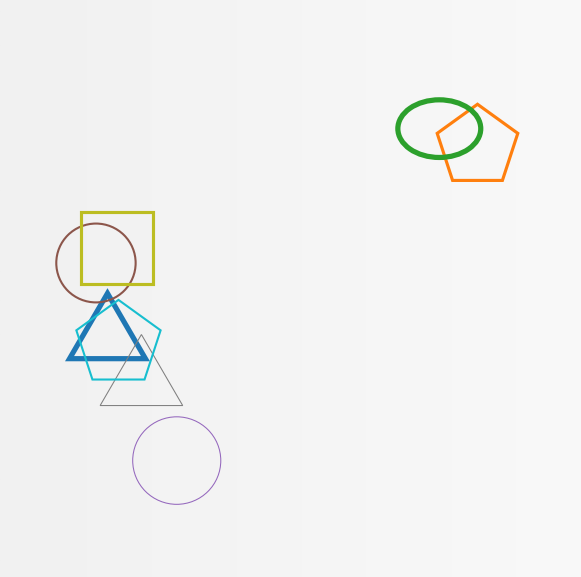[{"shape": "triangle", "thickness": 2.5, "radius": 0.38, "center": [0.185, 0.416]}, {"shape": "pentagon", "thickness": 1.5, "radius": 0.36, "center": [0.822, 0.746]}, {"shape": "oval", "thickness": 2.5, "radius": 0.36, "center": [0.756, 0.776]}, {"shape": "circle", "thickness": 0.5, "radius": 0.38, "center": [0.304, 0.202]}, {"shape": "circle", "thickness": 1, "radius": 0.34, "center": [0.165, 0.544]}, {"shape": "triangle", "thickness": 0.5, "radius": 0.41, "center": [0.243, 0.338]}, {"shape": "square", "thickness": 1.5, "radius": 0.31, "center": [0.202, 0.57]}, {"shape": "pentagon", "thickness": 1, "radius": 0.38, "center": [0.204, 0.404]}]